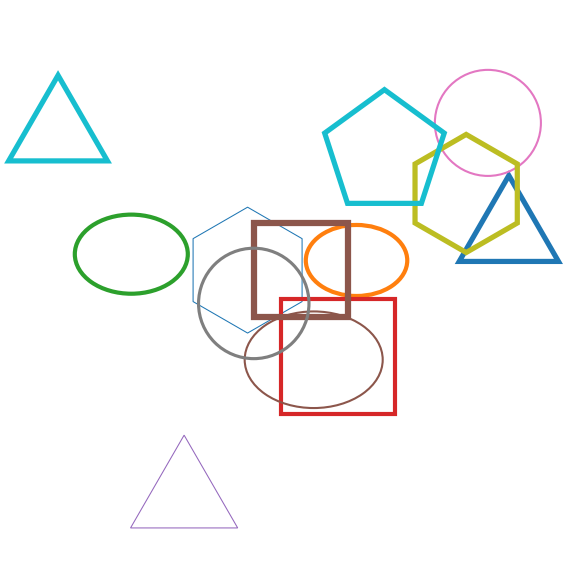[{"shape": "triangle", "thickness": 2.5, "radius": 0.5, "center": [0.881, 0.596]}, {"shape": "hexagon", "thickness": 0.5, "radius": 0.54, "center": [0.429, 0.531]}, {"shape": "oval", "thickness": 2, "radius": 0.44, "center": [0.617, 0.548]}, {"shape": "oval", "thickness": 2, "radius": 0.49, "center": [0.227, 0.559]}, {"shape": "square", "thickness": 2, "radius": 0.5, "center": [0.585, 0.382]}, {"shape": "triangle", "thickness": 0.5, "radius": 0.54, "center": [0.319, 0.139]}, {"shape": "square", "thickness": 3, "radius": 0.41, "center": [0.521, 0.532]}, {"shape": "oval", "thickness": 1, "radius": 0.6, "center": [0.543, 0.376]}, {"shape": "circle", "thickness": 1, "radius": 0.46, "center": [0.845, 0.786]}, {"shape": "circle", "thickness": 1.5, "radius": 0.48, "center": [0.439, 0.474]}, {"shape": "hexagon", "thickness": 2.5, "radius": 0.51, "center": [0.807, 0.664]}, {"shape": "pentagon", "thickness": 2.5, "radius": 0.54, "center": [0.666, 0.735]}, {"shape": "triangle", "thickness": 2.5, "radius": 0.49, "center": [0.101, 0.77]}]